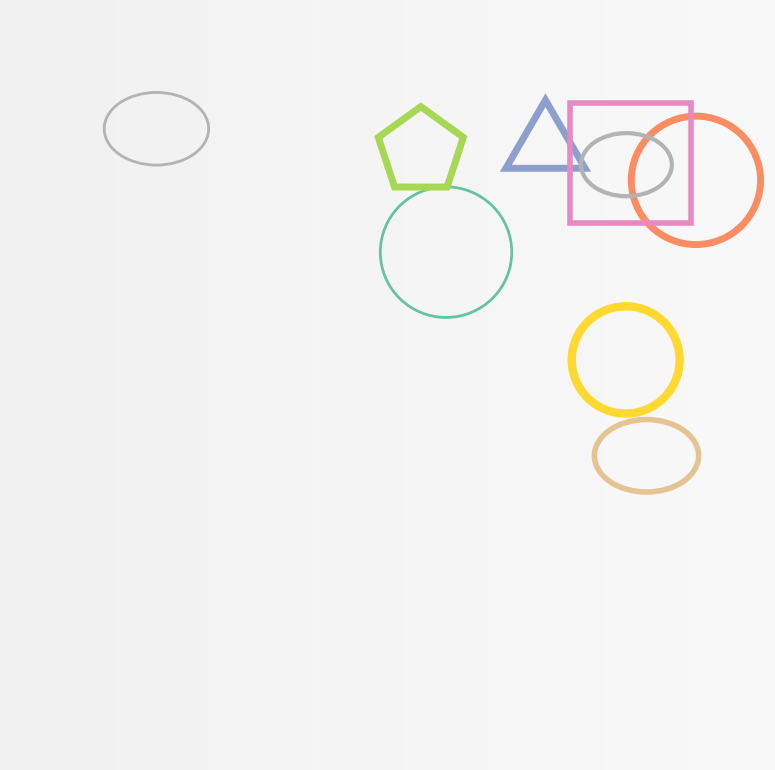[{"shape": "circle", "thickness": 1, "radius": 0.42, "center": [0.576, 0.673]}, {"shape": "circle", "thickness": 2.5, "radius": 0.42, "center": [0.898, 0.766]}, {"shape": "triangle", "thickness": 2.5, "radius": 0.29, "center": [0.704, 0.811]}, {"shape": "square", "thickness": 2, "radius": 0.39, "center": [0.813, 0.788]}, {"shape": "pentagon", "thickness": 2.5, "radius": 0.29, "center": [0.543, 0.804]}, {"shape": "circle", "thickness": 3, "radius": 0.35, "center": [0.807, 0.533]}, {"shape": "oval", "thickness": 2, "radius": 0.34, "center": [0.834, 0.408]}, {"shape": "oval", "thickness": 1.5, "radius": 0.29, "center": [0.808, 0.786]}, {"shape": "oval", "thickness": 1, "radius": 0.34, "center": [0.202, 0.833]}]